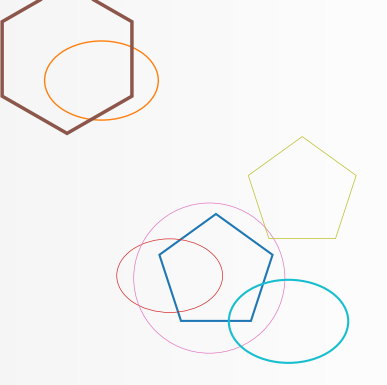[{"shape": "pentagon", "thickness": 1.5, "radius": 0.77, "center": [0.557, 0.291]}, {"shape": "oval", "thickness": 1, "radius": 0.73, "center": [0.262, 0.791]}, {"shape": "oval", "thickness": 0.5, "radius": 0.68, "center": [0.438, 0.284]}, {"shape": "hexagon", "thickness": 2.5, "radius": 0.97, "center": [0.173, 0.847]}, {"shape": "circle", "thickness": 0.5, "radius": 0.98, "center": [0.54, 0.278]}, {"shape": "pentagon", "thickness": 0.5, "radius": 0.73, "center": [0.78, 0.499]}, {"shape": "oval", "thickness": 1.5, "radius": 0.77, "center": [0.745, 0.165]}]